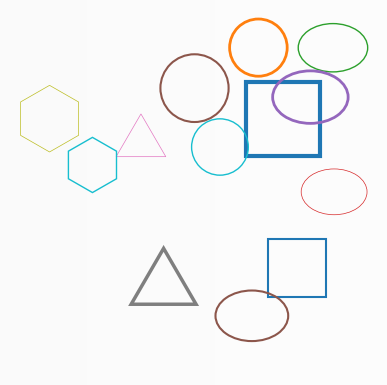[{"shape": "square", "thickness": 1.5, "radius": 0.38, "center": [0.766, 0.304]}, {"shape": "square", "thickness": 3, "radius": 0.48, "center": [0.73, 0.69]}, {"shape": "circle", "thickness": 2, "radius": 0.37, "center": [0.667, 0.876]}, {"shape": "oval", "thickness": 1, "radius": 0.45, "center": [0.859, 0.876]}, {"shape": "oval", "thickness": 0.5, "radius": 0.42, "center": [0.862, 0.502]}, {"shape": "oval", "thickness": 2, "radius": 0.49, "center": [0.801, 0.748]}, {"shape": "circle", "thickness": 1.5, "radius": 0.44, "center": [0.502, 0.771]}, {"shape": "oval", "thickness": 1.5, "radius": 0.47, "center": [0.65, 0.18]}, {"shape": "triangle", "thickness": 0.5, "radius": 0.37, "center": [0.364, 0.63]}, {"shape": "triangle", "thickness": 2.5, "radius": 0.48, "center": [0.422, 0.258]}, {"shape": "hexagon", "thickness": 0.5, "radius": 0.43, "center": [0.128, 0.692]}, {"shape": "circle", "thickness": 1, "radius": 0.37, "center": [0.568, 0.618]}, {"shape": "hexagon", "thickness": 1, "radius": 0.36, "center": [0.239, 0.572]}]